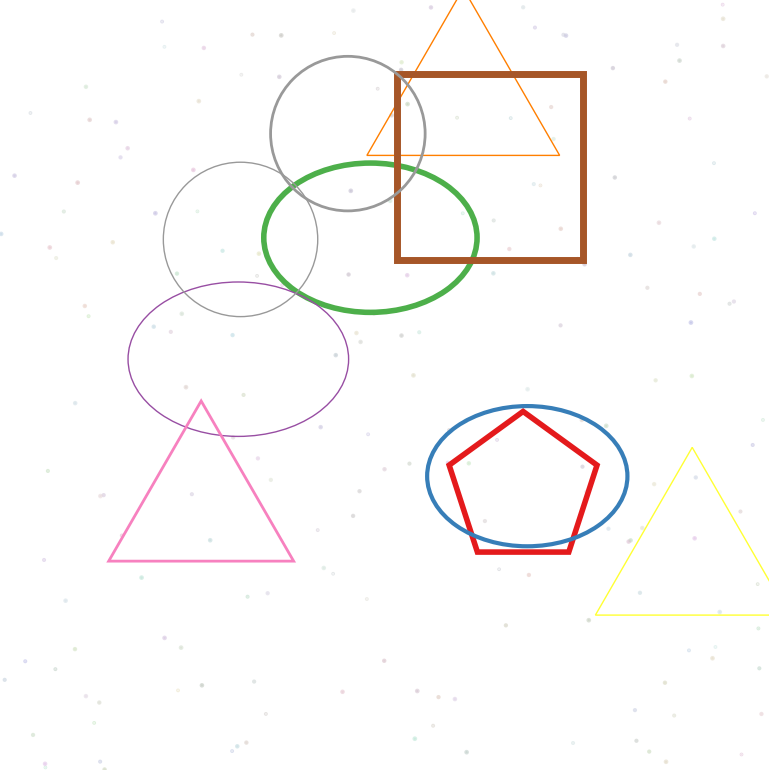[{"shape": "pentagon", "thickness": 2, "radius": 0.5, "center": [0.679, 0.365]}, {"shape": "oval", "thickness": 1.5, "radius": 0.65, "center": [0.685, 0.382]}, {"shape": "oval", "thickness": 2, "radius": 0.69, "center": [0.481, 0.691]}, {"shape": "oval", "thickness": 0.5, "radius": 0.72, "center": [0.31, 0.534]}, {"shape": "triangle", "thickness": 0.5, "radius": 0.72, "center": [0.602, 0.87]}, {"shape": "triangle", "thickness": 0.5, "radius": 0.73, "center": [0.899, 0.274]}, {"shape": "square", "thickness": 2.5, "radius": 0.6, "center": [0.636, 0.783]}, {"shape": "triangle", "thickness": 1, "radius": 0.69, "center": [0.261, 0.341]}, {"shape": "circle", "thickness": 0.5, "radius": 0.5, "center": [0.312, 0.689]}, {"shape": "circle", "thickness": 1, "radius": 0.5, "center": [0.452, 0.826]}]